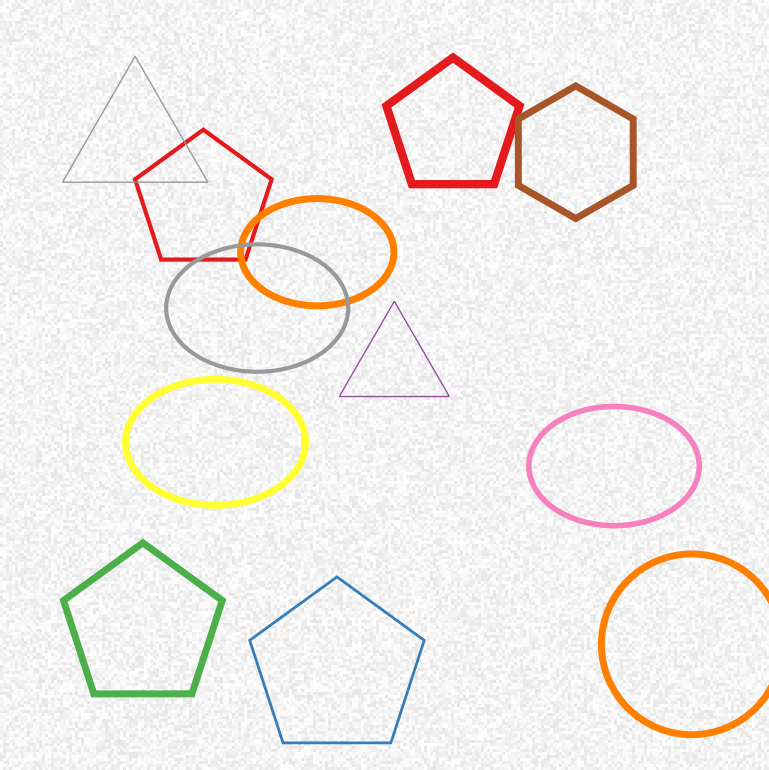[{"shape": "pentagon", "thickness": 1.5, "radius": 0.47, "center": [0.264, 0.738]}, {"shape": "pentagon", "thickness": 3, "radius": 0.45, "center": [0.588, 0.834]}, {"shape": "pentagon", "thickness": 1, "radius": 0.6, "center": [0.438, 0.132]}, {"shape": "pentagon", "thickness": 2.5, "radius": 0.54, "center": [0.186, 0.187]}, {"shape": "triangle", "thickness": 0.5, "radius": 0.41, "center": [0.512, 0.526]}, {"shape": "oval", "thickness": 2.5, "radius": 0.5, "center": [0.412, 0.672]}, {"shape": "circle", "thickness": 2.5, "radius": 0.59, "center": [0.898, 0.163]}, {"shape": "oval", "thickness": 2.5, "radius": 0.58, "center": [0.28, 0.426]}, {"shape": "hexagon", "thickness": 2.5, "radius": 0.43, "center": [0.748, 0.802]}, {"shape": "oval", "thickness": 2, "radius": 0.55, "center": [0.797, 0.395]}, {"shape": "triangle", "thickness": 0.5, "radius": 0.55, "center": [0.176, 0.818]}, {"shape": "oval", "thickness": 1.5, "radius": 0.59, "center": [0.334, 0.6]}]